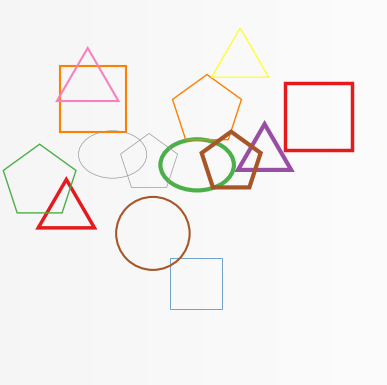[{"shape": "triangle", "thickness": 2.5, "radius": 0.42, "center": [0.171, 0.45]}, {"shape": "square", "thickness": 2.5, "radius": 0.43, "center": [0.823, 0.697]}, {"shape": "square", "thickness": 0.5, "radius": 0.34, "center": [0.506, 0.264]}, {"shape": "pentagon", "thickness": 1, "radius": 0.49, "center": [0.102, 0.527]}, {"shape": "oval", "thickness": 3, "radius": 0.47, "center": [0.509, 0.572]}, {"shape": "triangle", "thickness": 3, "radius": 0.4, "center": [0.683, 0.598]}, {"shape": "square", "thickness": 1.5, "radius": 0.43, "center": [0.24, 0.744]}, {"shape": "pentagon", "thickness": 1, "radius": 0.47, "center": [0.534, 0.713]}, {"shape": "triangle", "thickness": 1, "radius": 0.43, "center": [0.62, 0.842]}, {"shape": "pentagon", "thickness": 3, "radius": 0.4, "center": [0.596, 0.578]}, {"shape": "circle", "thickness": 1.5, "radius": 0.47, "center": [0.395, 0.394]}, {"shape": "triangle", "thickness": 1.5, "radius": 0.46, "center": [0.226, 0.784]}, {"shape": "pentagon", "thickness": 0.5, "radius": 0.39, "center": [0.385, 0.576]}, {"shape": "oval", "thickness": 0.5, "radius": 0.44, "center": [0.291, 0.599]}]